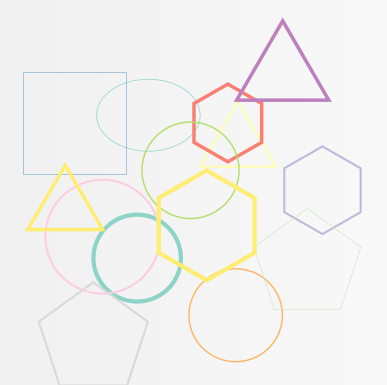[{"shape": "circle", "thickness": 3, "radius": 0.56, "center": [0.354, 0.33]}, {"shape": "oval", "thickness": 0.5, "radius": 0.67, "center": [0.383, 0.701]}, {"shape": "triangle", "thickness": 1.5, "radius": 0.56, "center": [0.614, 0.623]}, {"shape": "hexagon", "thickness": 1.5, "radius": 0.57, "center": [0.832, 0.506]}, {"shape": "hexagon", "thickness": 2.5, "radius": 0.5, "center": [0.588, 0.681]}, {"shape": "square", "thickness": 0.5, "radius": 0.66, "center": [0.193, 0.682]}, {"shape": "circle", "thickness": 1, "radius": 0.6, "center": [0.608, 0.181]}, {"shape": "circle", "thickness": 1, "radius": 0.63, "center": [0.492, 0.558]}, {"shape": "circle", "thickness": 1.5, "radius": 0.74, "center": [0.265, 0.385]}, {"shape": "pentagon", "thickness": 1.5, "radius": 0.74, "center": [0.241, 0.119]}, {"shape": "triangle", "thickness": 2.5, "radius": 0.69, "center": [0.73, 0.809]}, {"shape": "pentagon", "thickness": 0.5, "radius": 0.73, "center": [0.793, 0.313]}, {"shape": "hexagon", "thickness": 3, "radius": 0.71, "center": [0.533, 0.415]}, {"shape": "triangle", "thickness": 2.5, "radius": 0.56, "center": [0.168, 0.459]}]